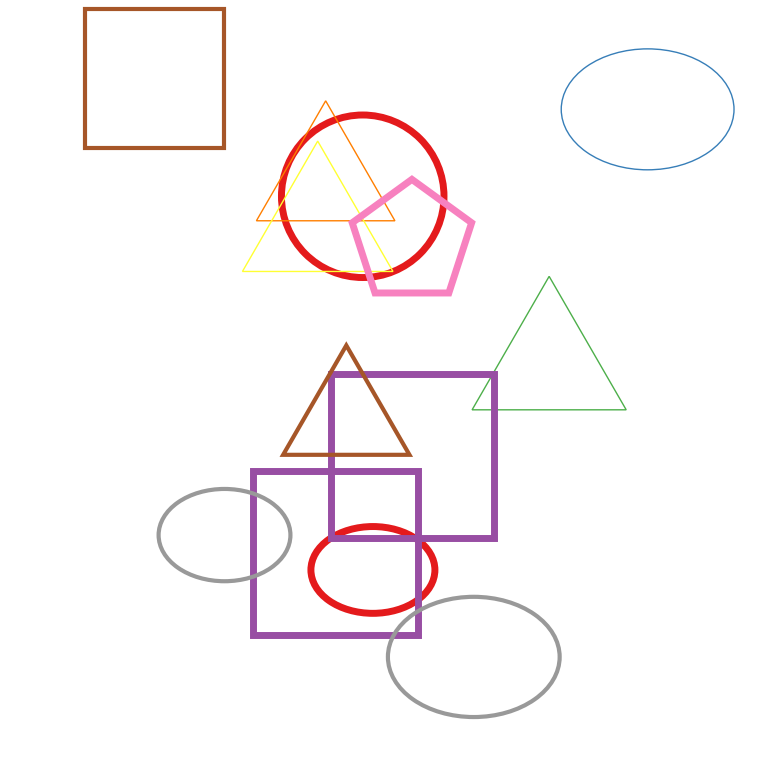[{"shape": "circle", "thickness": 2.5, "radius": 0.53, "center": [0.471, 0.745]}, {"shape": "oval", "thickness": 2.5, "radius": 0.4, "center": [0.484, 0.26]}, {"shape": "oval", "thickness": 0.5, "radius": 0.56, "center": [0.841, 0.858]}, {"shape": "triangle", "thickness": 0.5, "radius": 0.58, "center": [0.713, 0.526]}, {"shape": "square", "thickness": 2.5, "radius": 0.53, "center": [0.536, 0.408]}, {"shape": "square", "thickness": 2.5, "radius": 0.53, "center": [0.436, 0.282]}, {"shape": "triangle", "thickness": 0.5, "radius": 0.52, "center": [0.423, 0.765]}, {"shape": "triangle", "thickness": 0.5, "radius": 0.56, "center": [0.413, 0.704]}, {"shape": "triangle", "thickness": 1.5, "radius": 0.47, "center": [0.45, 0.457]}, {"shape": "square", "thickness": 1.5, "radius": 0.45, "center": [0.2, 0.898]}, {"shape": "pentagon", "thickness": 2.5, "radius": 0.41, "center": [0.535, 0.685]}, {"shape": "oval", "thickness": 1.5, "radius": 0.56, "center": [0.615, 0.147]}, {"shape": "oval", "thickness": 1.5, "radius": 0.43, "center": [0.292, 0.305]}]